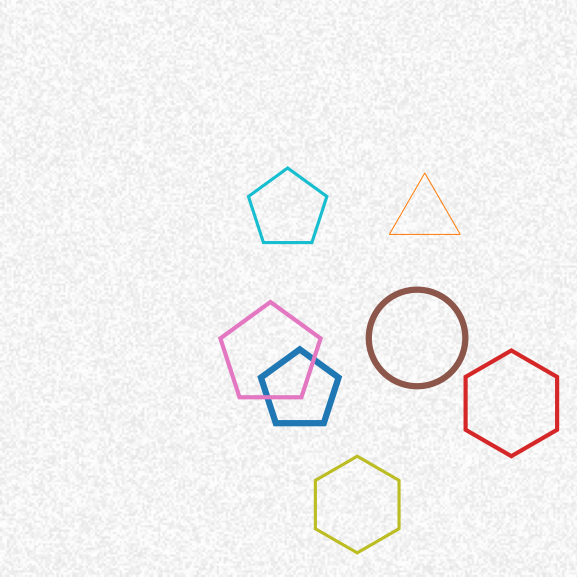[{"shape": "pentagon", "thickness": 3, "radius": 0.35, "center": [0.519, 0.323]}, {"shape": "triangle", "thickness": 0.5, "radius": 0.35, "center": [0.736, 0.629]}, {"shape": "hexagon", "thickness": 2, "radius": 0.46, "center": [0.885, 0.301]}, {"shape": "circle", "thickness": 3, "radius": 0.42, "center": [0.722, 0.414]}, {"shape": "pentagon", "thickness": 2, "radius": 0.46, "center": [0.468, 0.385]}, {"shape": "hexagon", "thickness": 1.5, "radius": 0.42, "center": [0.619, 0.125]}, {"shape": "pentagon", "thickness": 1.5, "radius": 0.36, "center": [0.498, 0.637]}]